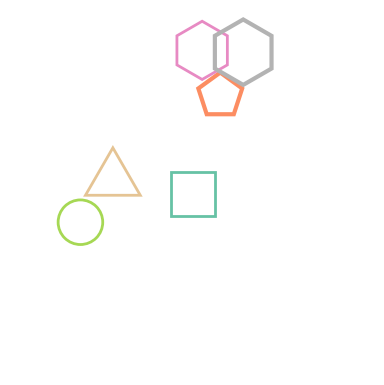[{"shape": "square", "thickness": 2, "radius": 0.29, "center": [0.501, 0.496]}, {"shape": "pentagon", "thickness": 3, "radius": 0.3, "center": [0.572, 0.752]}, {"shape": "hexagon", "thickness": 2, "radius": 0.38, "center": [0.525, 0.869]}, {"shape": "circle", "thickness": 2, "radius": 0.29, "center": [0.209, 0.423]}, {"shape": "triangle", "thickness": 2, "radius": 0.41, "center": [0.293, 0.534]}, {"shape": "hexagon", "thickness": 3, "radius": 0.42, "center": [0.632, 0.864]}]